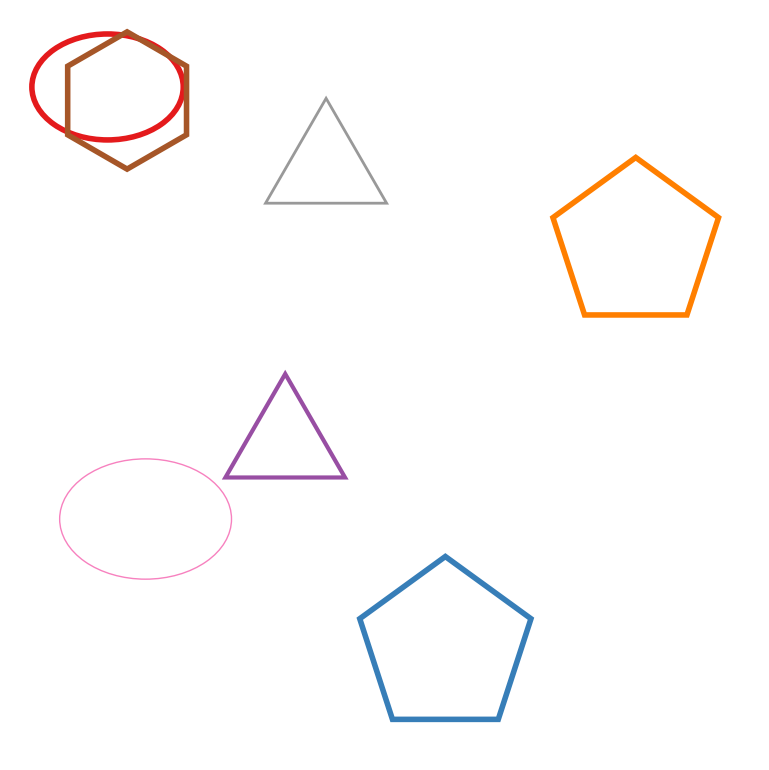[{"shape": "oval", "thickness": 2, "radius": 0.49, "center": [0.14, 0.887]}, {"shape": "pentagon", "thickness": 2, "radius": 0.58, "center": [0.578, 0.16]}, {"shape": "triangle", "thickness": 1.5, "radius": 0.45, "center": [0.37, 0.425]}, {"shape": "pentagon", "thickness": 2, "radius": 0.57, "center": [0.826, 0.682]}, {"shape": "hexagon", "thickness": 2, "radius": 0.45, "center": [0.165, 0.869]}, {"shape": "oval", "thickness": 0.5, "radius": 0.56, "center": [0.189, 0.326]}, {"shape": "triangle", "thickness": 1, "radius": 0.45, "center": [0.423, 0.782]}]